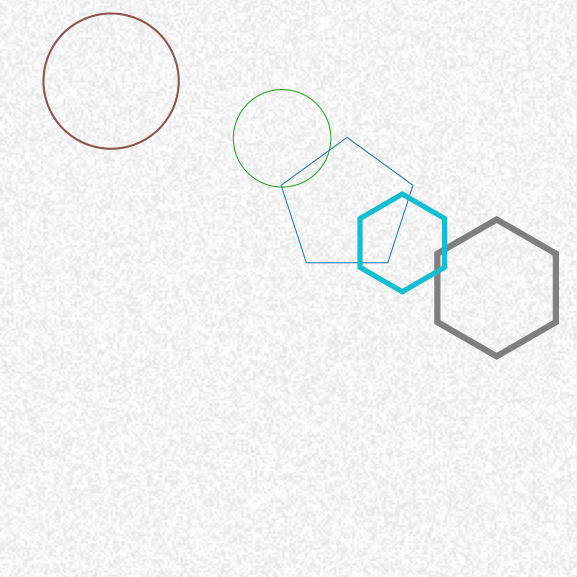[{"shape": "pentagon", "thickness": 0.5, "radius": 0.6, "center": [0.601, 0.641]}, {"shape": "circle", "thickness": 0.5, "radius": 0.42, "center": [0.488, 0.76]}, {"shape": "circle", "thickness": 1, "radius": 0.59, "center": [0.192, 0.859]}, {"shape": "hexagon", "thickness": 3, "radius": 0.59, "center": [0.86, 0.501]}, {"shape": "hexagon", "thickness": 2.5, "radius": 0.42, "center": [0.697, 0.579]}]